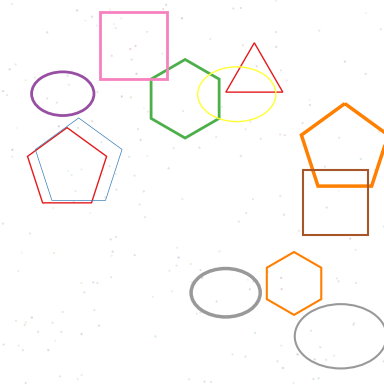[{"shape": "triangle", "thickness": 1, "radius": 0.43, "center": [0.661, 0.803]}, {"shape": "pentagon", "thickness": 1, "radius": 0.54, "center": [0.174, 0.56]}, {"shape": "pentagon", "thickness": 0.5, "radius": 0.59, "center": [0.204, 0.575]}, {"shape": "hexagon", "thickness": 2, "radius": 0.51, "center": [0.481, 0.743]}, {"shape": "oval", "thickness": 2, "radius": 0.41, "center": [0.163, 0.757]}, {"shape": "hexagon", "thickness": 1.5, "radius": 0.41, "center": [0.764, 0.264]}, {"shape": "pentagon", "thickness": 2.5, "radius": 0.59, "center": [0.896, 0.613]}, {"shape": "oval", "thickness": 1, "radius": 0.51, "center": [0.615, 0.755]}, {"shape": "square", "thickness": 1.5, "radius": 0.42, "center": [0.872, 0.473]}, {"shape": "square", "thickness": 2, "radius": 0.44, "center": [0.346, 0.881]}, {"shape": "oval", "thickness": 1.5, "radius": 0.6, "center": [0.885, 0.127]}, {"shape": "oval", "thickness": 2.5, "radius": 0.45, "center": [0.586, 0.24]}]